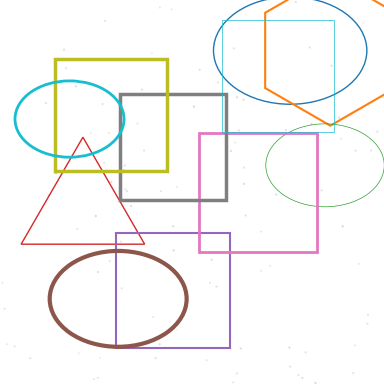[{"shape": "oval", "thickness": 1, "radius": 1.0, "center": [0.754, 0.869]}, {"shape": "hexagon", "thickness": 1.5, "radius": 0.98, "center": [0.858, 0.869]}, {"shape": "oval", "thickness": 0.5, "radius": 0.77, "center": [0.844, 0.571]}, {"shape": "triangle", "thickness": 1, "radius": 0.93, "center": [0.215, 0.458]}, {"shape": "square", "thickness": 1.5, "radius": 0.74, "center": [0.449, 0.246]}, {"shape": "oval", "thickness": 3, "radius": 0.89, "center": [0.307, 0.224]}, {"shape": "square", "thickness": 2, "radius": 0.77, "center": [0.67, 0.5]}, {"shape": "square", "thickness": 2.5, "radius": 0.68, "center": [0.45, 0.619]}, {"shape": "square", "thickness": 2.5, "radius": 0.73, "center": [0.288, 0.701]}, {"shape": "square", "thickness": 0.5, "radius": 0.73, "center": [0.723, 0.804]}, {"shape": "oval", "thickness": 2, "radius": 0.71, "center": [0.181, 0.691]}]